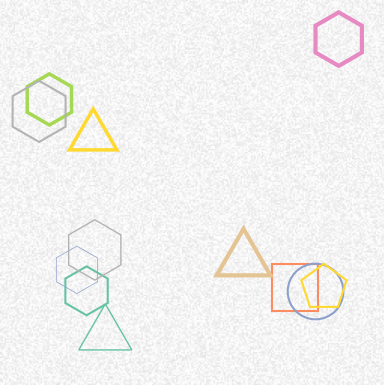[{"shape": "triangle", "thickness": 1, "radius": 0.4, "center": [0.274, 0.131]}, {"shape": "hexagon", "thickness": 1.5, "radius": 0.32, "center": [0.225, 0.245]}, {"shape": "square", "thickness": 1.5, "radius": 0.3, "center": [0.766, 0.254]}, {"shape": "circle", "thickness": 1.5, "radius": 0.36, "center": [0.82, 0.243]}, {"shape": "hexagon", "thickness": 0.5, "radius": 0.31, "center": [0.2, 0.299]}, {"shape": "hexagon", "thickness": 3, "radius": 0.35, "center": [0.88, 0.898]}, {"shape": "hexagon", "thickness": 2.5, "radius": 0.33, "center": [0.128, 0.742]}, {"shape": "triangle", "thickness": 2.5, "radius": 0.36, "center": [0.242, 0.646]}, {"shape": "pentagon", "thickness": 1.5, "radius": 0.31, "center": [0.841, 0.253]}, {"shape": "triangle", "thickness": 3, "radius": 0.4, "center": [0.633, 0.325]}, {"shape": "hexagon", "thickness": 1.5, "radius": 0.4, "center": [0.102, 0.711]}, {"shape": "hexagon", "thickness": 1, "radius": 0.39, "center": [0.246, 0.351]}]